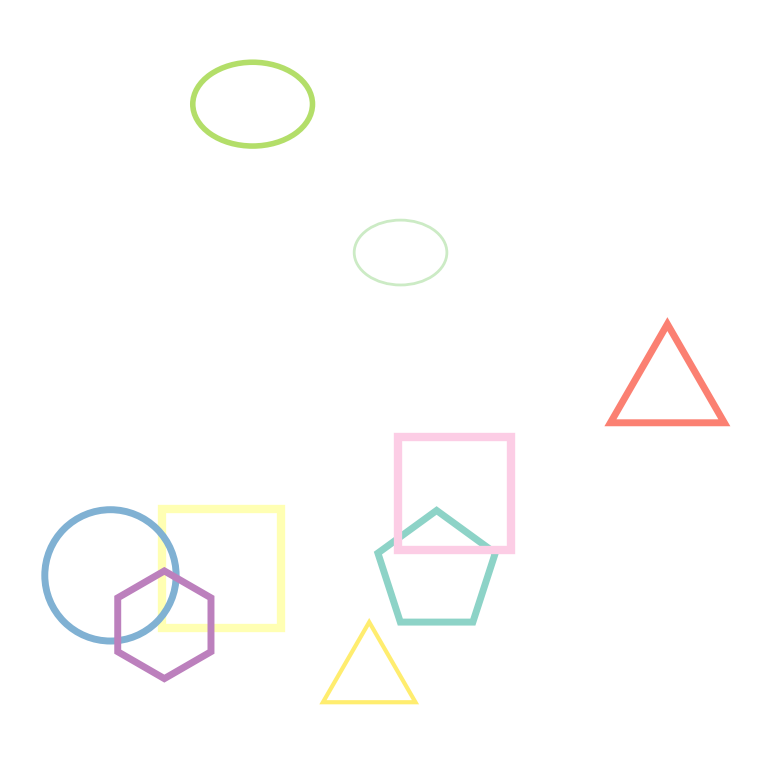[{"shape": "pentagon", "thickness": 2.5, "radius": 0.4, "center": [0.567, 0.257]}, {"shape": "square", "thickness": 3, "radius": 0.39, "center": [0.288, 0.261]}, {"shape": "triangle", "thickness": 2.5, "radius": 0.43, "center": [0.867, 0.494]}, {"shape": "circle", "thickness": 2.5, "radius": 0.43, "center": [0.143, 0.253]}, {"shape": "oval", "thickness": 2, "radius": 0.39, "center": [0.328, 0.865]}, {"shape": "square", "thickness": 3, "radius": 0.37, "center": [0.59, 0.359]}, {"shape": "hexagon", "thickness": 2.5, "radius": 0.35, "center": [0.213, 0.189]}, {"shape": "oval", "thickness": 1, "radius": 0.3, "center": [0.52, 0.672]}, {"shape": "triangle", "thickness": 1.5, "radius": 0.35, "center": [0.479, 0.123]}]